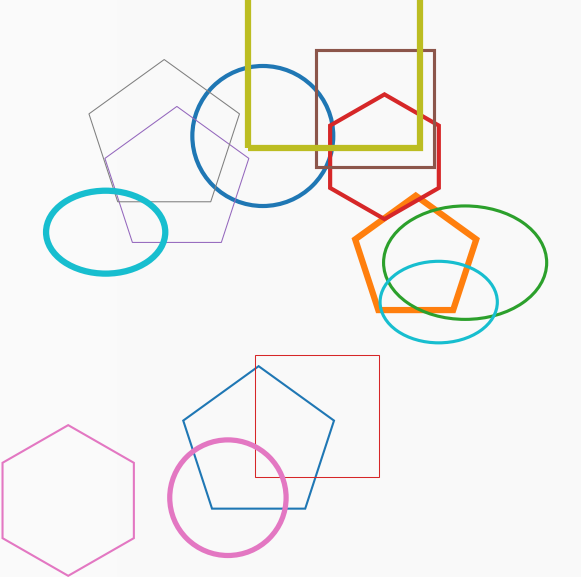[{"shape": "circle", "thickness": 2, "radius": 0.61, "center": [0.452, 0.764]}, {"shape": "pentagon", "thickness": 1, "radius": 0.68, "center": [0.445, 0.229]}, {"shape": "pentagon", "thickness": 3, "radius": 0.55, "center": [0.715, 0.551]}, {"shape": "oval", "thickness": 1.5, "radius": 0.7, "center": [0.8, 0.544]}, {"shape": "hexagon", "thickness": 2, "radius": 0.54, "center": [0.661, 0.728]}, {"shape": "square", "thickness": 0.5, "radius": 0.53, "center": [0.545, 0.279]}, {"shape": "pentagon", "thickness": 0.5, "radius": 0.65, "center": [0.304, 0.685]}, {"shape": "square", "thickness": 1.5, "radius": 0.51, "center": [0.645, 0.811]}, {"shape": "hexagon", "thickness": 1, "radius": 0.65, "center": [0.117, 0.133]}, {"shape": "circle", "thickness": 2.5, "radius": 0.5, "center": [0.392, 0.137]}, {"shape": "pentagon", "thickness": 0.5, "radius": 0.68, "center": [0.283, 0.76]}, {"shape": "square", "thickness": 3, "radius": 0.74, "center": [0.574, 0.891]}, {"shape": "oval", "thickness": 3, "radius": 0.51, "center": [0.182, 0.597]}, {"shape": "oval", "thickness": 1.5, "radius": 0.5, "center": [0.755, 0.476]}]